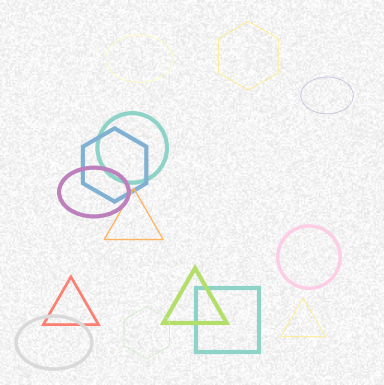[{"shape": "circle", "thickness": 3, "radius": 0.45, "center": [0.343, 0.616]}, {"shape": "square", "thickness": 3, "radius": 0.41, "center": [0.591, 0.168]}, {"shape": "oval", "thickness": 0.5, "radius": 0.44, "center": [0.362, 0.848]}, {"shape": "oval", "thickness": 0.5, "radius": 0.34, "center": [0.85, 0.752]}, {"shape": "triangle", "thickness": 2, "radius": 0.41, "center": [0.184, 0.198]}, {"shape": "hexagon", "thickness": 3, "radius": 0.48, "center": [0.298, 0.572]}, {"shape": "triangle", "thickness": 1, "radius": 0.44, "center": [0.347, 0.422]}, {"shape": "triangle", "thickness": 3, "radius": 0.48, "center": [0.507, 0.209]}, {"shape": "circle", "thickness": 2.5, "radius": 0.41, "center": [0.803, 0.332]}, {"shape": "oval", "thickness": 2.5, "radius": 0.49, "center": [0.14, 0.11]}, {"shape": "oval", "thickness": 3, "radius": 0.45, "center": [0.244, 0.501]}, {"shape": "hexagon", "thickness": 0.5, "radius": 0.34, "center": [0.381, 0.136]}, {"shape": "hexagon", "thickness": 0.5, "radius": 0.45, "center": [0.645, 0.855]}, {"shape": "triangle", "thickness": 0.5, "radius": 0.34, "center": [0.787, 0.159]}]